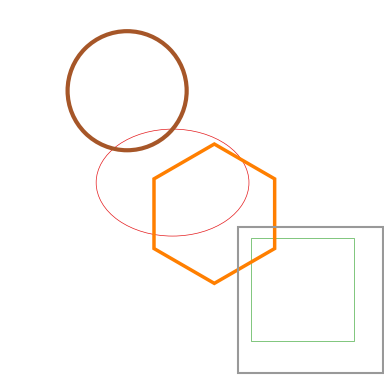[{"shape": "oval", "thickness": 0.5, "radius": 0.99, "center": [0.448, 0.526]}, {"shape": "square", "thickness": 0.5, "radius": 0.67, "center": [0.785, 0.249]}, {"shape": "hexagon", "thickness": 2.5, "radius": 0.9, "center": [0.557, 0.445]}, {"shape": "circle", "thickness": 3, "radius": 0.77, "center": [0.33, 0.764]}, {"shape": "square", "thickness": 1.5, "radius": 0.95, "center": [0.807, 0.22]}]